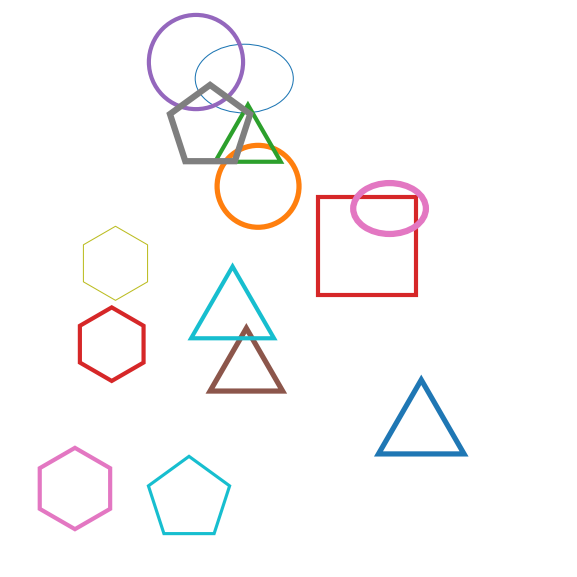[{"shape": "oval", "thickness": 0.5, "radius": 0.42, "center": [0.423, 0.863]}, {"shape": "triangle", "thickness": 2.5, "radius": 0.43, "center": [0.729, 0.256]}, {"shape": "circle", "thickness": 2.5, "radius": 0.35, "center": [0.447, 0.677]}, {"shape": "triangle", "thickness": 2, "radius": 0.33, "center": [0.429, 0.752]}, {"shape": "square", "thickness": 2, "radius": 0.42, "center": [0.635, 0.573]}, {"shape": "hexagon", "thickness": 2, "radius": 0.32, "center": [0.193, 0.403]}, {"shape": "circle", "thickness": 2, "radius": 0.41, "center": [0.339, 0.892]}, {"shape": "triangle", "thickness": 2.5, "radius": 0.36, "center": [0.427, 0.358]}, {"shape": "hexagon", "thickness": 2, "radius": 0.35, "center": [0.13, 0.153]}, {"shape": "oval", "thickness": 3, "radius": 0.31, "center": [0.675, 0.638]}, {"shape": "pentagon", "thickness": 3, "radius": 0.37, "center": [0.364, 0.779]}, {"shape": "hexagon", "thickness": 0.5, "radius": 0.32, "center": [0.2, 0.543]}, {"shape": "pentagon", "thickness": 1.5, "radius": 0.37, "center": [0.327, 0.135]}, {"shape": "triangle", "thickness": 2, "radius": 0.41, "center": [0.403, 0.455]}]